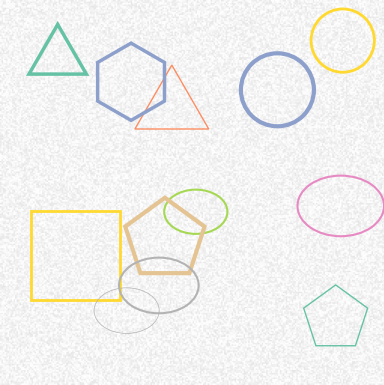[{"shape": "pentagon", "thickness": 1, "radius": 0.44, "center": [0.872, 0.173]}, {"shape": "triangle", "thickness": 2.5, "radius": 0.43, "center": [0.15, 0.851]}, {"shape": "triangle", "thickness": 1, "radius": 0.55, "center": [0.446, 0.72]}, {"shape": "circle", "thickness": 3, "radius": 0.47, "center": [0.721, 0.767]}, {"shape": "hexagon", "thickness": 2.5, "radius": 0.5, "center": [0.34, 0.788]}, {"shape": "oval", "thickness": 1.5, "radius": 0.56, "center": [0.885, 0.465]}, {"shape": "oval", "thickness": 1.5, "radius": 0.41, "center": [0.509, 0.45]}, {"shape": "square", "thickness": 2, "radius": 0.58, "center": [0.196, 0.337]}, {"shape": "circle", "thickness": 2, "radius": 0.41, "center": [0.89, 0.895]}, {"shape": "pentagon", "thickness": 3, "radius": 0.54, "center": [0.428, 0.378]}, {"shape": "oval", "thickness": 1.5, "radius": 0.52, "center": [0.413, 0.259]}, {"shape": "oval", "thickness": 0.5, "radius": 0.42, "center": [0.329, 0.193]}]